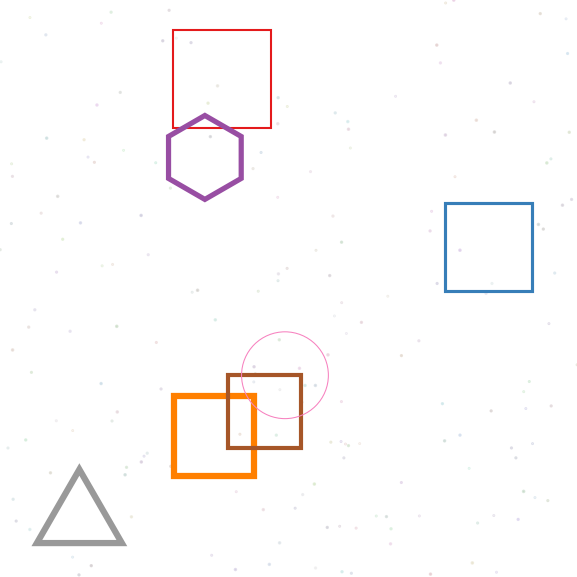[{"shape": "square", "thickness": 1, "radius": 0.42, "center": [0.384, 0.862]}, {"shape": "square", "thickness": 1.5, "radius": 0.38, "center": [0.846, 0.571]}, {"shape": "hexagon", "thickness": 2.5, "radius": 0.36, "center": [0.355, 0.726]}, {"shape": "square", "thickness": 3, "radius": 0.35, "center": [0.37, 0.245]}, {"shape": "square", "thickness": 2, "radius": 0.32, "center": [0.458, 0.287]}, {"shape": "circle", "thickness": 0.5, "radius": 0.38, "center": [0.493, 0.349]}, {"shape": "triangle", "thickness": 3, "radius": 0.42, "center": [0.137, 0.101]}]